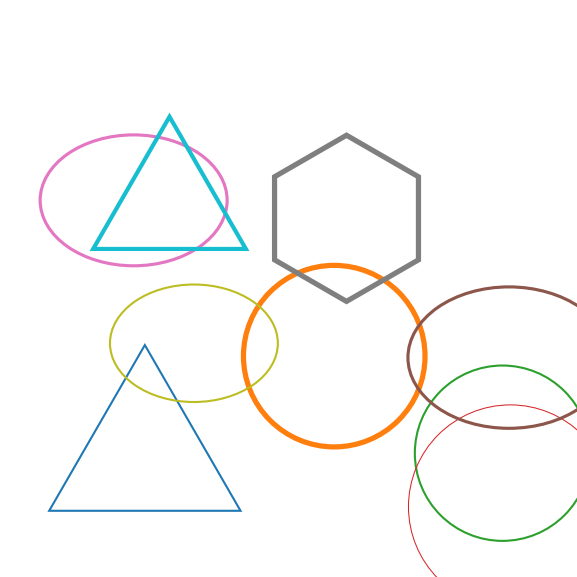[{"shape": "triangle", "thickness": 1, "radius": 0.96, "center": [0.251, 0.21]}, {"shape": "circle", "thickness": 2.5, "radius": 0.79, "center": [0.579, 0.382]}, {"shape": "circle", "thickness": 1, "radius": 0.76, "center": [0.87, 0.214]}, {"shape": "circle", "thickness": 0.5, "radius": 0.88, "center": [0.884, 0.122]}, {"shape": "oval", "thickness": 1.5, "radius": 0.87, "center": [0.881, 0.38]}, {"shape": "oval", "thickness": 1.5, "radius": 0.81, "center": [0.231, 0.652]}, {"shape": "hexagon", "thickness": 2.5, "radius": 0.72, "center": [0.6, 0.621]}, {"shape": "oval", "thickness": 1, "radius": 0.73, "center": [0.336, 0.405]}, {"shape": "triangle", "thickness": 2, "radius": 0.76, "center": [0.294, 0.644]}]